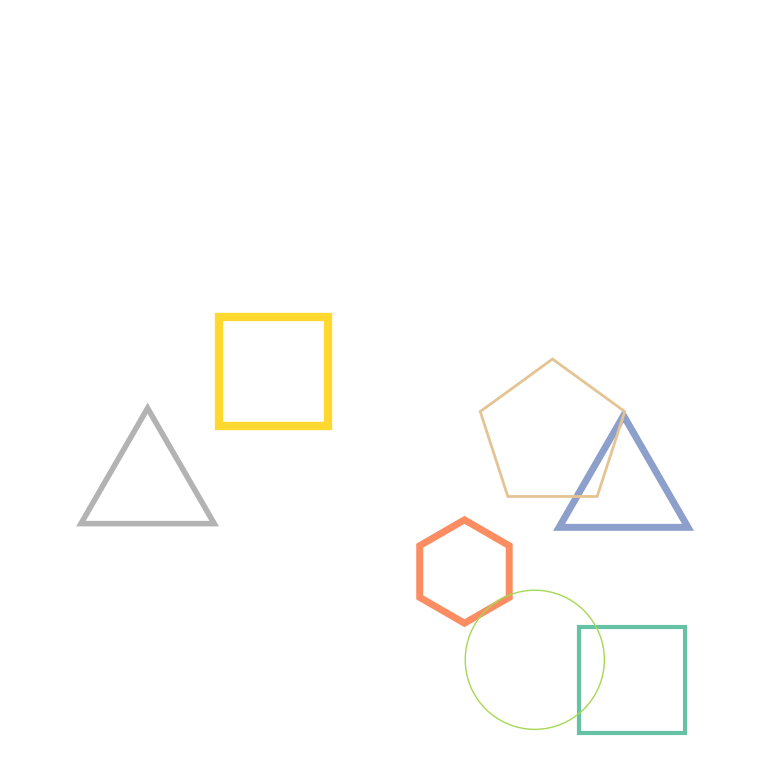[{"shape": "square", "thickness": 1.5, "radius": 0.34, "center": [0.821, 0.117]}, {"shape": "hexagon", "thickness": 2.5, "radius": 0.34, "center": [0.603, 0.258]}, {"shape": "triangle", "thickness": 2.5, "radius": 0.48, "center": [0.81, 0.363]}, {"shape": "circle", "thickness": 0.5, "radius": 0.45, "center": [0.695, 0.143]}, {"shape": "square", "thickness": 3, "radius": 0.35, "center": [0.355, 0.518]}, {"shape": "pentagon", "thickness": 1, "radius": 0.49, "center": [0.718, 0.435]}, {"shape": "triangle", "thickness": 2, "radius": 0.5, "center": [0.192, 0.37]}]